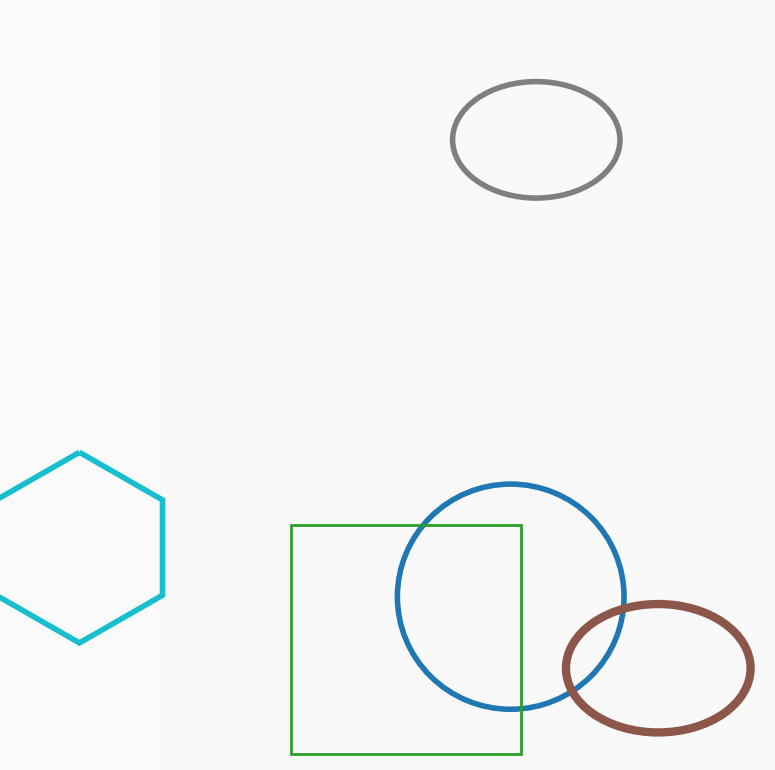[{"shape": "circle", "thickness": 2, "radius": 0.73, "center": [0.659, 0.225]}, {"shape": "square", "thickness": 1, "radius": 0.74, "center": [0.524, 0.17]}, {"shape": "oval", "thickness": 3, "radius": 0.6, "center": [0.849, 0.132]}, {"shape": "oval", "thickness": 2, "radius": 0.54, "center": [0.692, 0.818]}, {"shape": "hexagon", "thickness": 2, "radius": 0.62, "center": [0.102, 0.289]}]